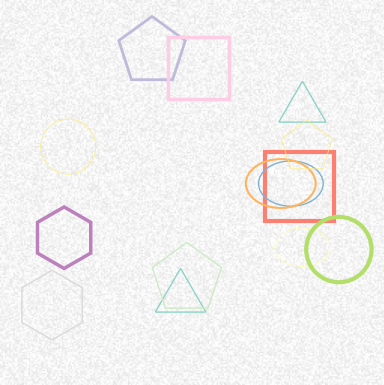[{"shape": "triangle", "thickness": 1, "radius": 0.35, "center": [0.786, 0.718]}, {"shape": "triangle", "thickness": 1, "radius": 0.38, "center": [0.469, 0.227]}, {"shape": "oval", "thickness": 0.5, "radius": 0.36, "center": [0.785, 0.358]}, {"shape": "pentagon", "thickness": 2, "radius": 0.45, "center": [0.395, 0.866]}, {"shape": "square", "thickness": 3, "radius": 0.45, "center": [0.779, 0.515]}, {"shape": "oval", "thickness": 1, "radius": 0.42, "center": [0.755, 0.523]}, {"shape": "oval", "thickness": 1.5, "radius": 0.45, "center": [0.729, 0.523]}, {"shape": "circle", "thickness": 3, "radius": 0.42, "center": [0.88, 0.352]}, {"shape": "square", "thickness": 2.5, "radius": 0.4, "center": [0.516, 0.823]}, {"shape": "hexagon", "thickness": 1, "radius": 0.45, "center": [0.135, 0.208]}, {"shape": "hexagon", "thickness": 2.5, "radius": 0.4, "center": [0.167, 0.383]}, {"shape": "pentagon", "thickness": 1, "radius": 0.47, "center": [0.485, 0.276]}, {"shape": "circle", "thickness": 0.5, "radius": 0.36, "center": [0.177, 0.619]}, {"shape": "pentagon", "thickness": 0.5, "radius": 0.35, "center": [0.797, 0.618]}]